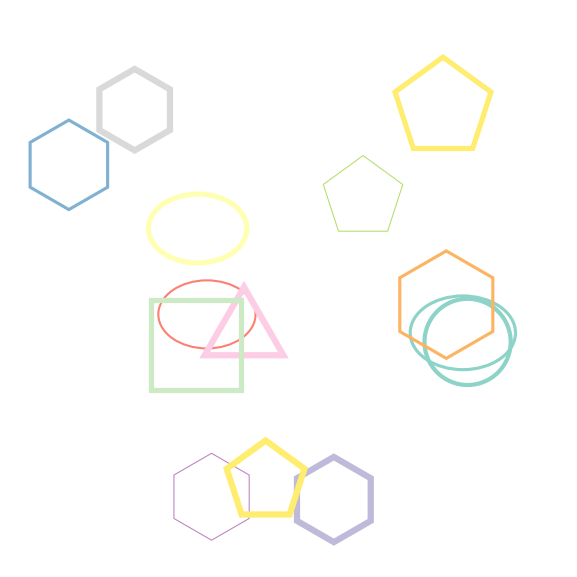[{"shape": "circle", "thickness": 2, "radius": 0.37, "center": [0.81, 0.407]}, {"shape": "oval", "thickness": 1.5, "radius": 0.46, "center": [0.801, 0.423]}, {"shape": "oval", "thickness": 2.5, "radius": 0.43, "center": [0.342, 0.603]}, {"shape": "hexagon", "thickness": 3, "radius": 0.37, "center": [0.578, 0.134]}, {"shape": "oval", "thickness": 1, "radius": 0.42, "center": [0.358, 0.455]}, {"shape": "hexagon", "thickness": 1.5, "radius": 0.39, "center": [0.119, 0.714]}, {"shape": "hexagon", "thickness": 1.5, "radius": 0.47, "center": [0.773, 0.472]}, {"shape": "pentagon", "thickness": 0.5, "radius": 0.36, "center": [0.629, 0.657]}, {"shape": "triangle", "thickness": 3, "radius": 0.39, "center": [0.423, 0.423]}, {"shape": "hexagon", "thickness": 3, "radius": 0.35, "center": [0.233, 0.809]}, {"shape": "hexagon", "thickness": 0.5, "radius": 0.38, "center": [0.366, 0.139]}, {"shape": "square", "thickness": 2.5, "radius": 0.39, "center": [0.34, 0.402]}, {"shape": "pentagon", "thickness": 2.5, "radius": 0.44, "center": [0.767, 0.813]}, {"shape": "pentagon", "thickness": 3, "radius": 0.35, "center": [0.46, 0.166]}]